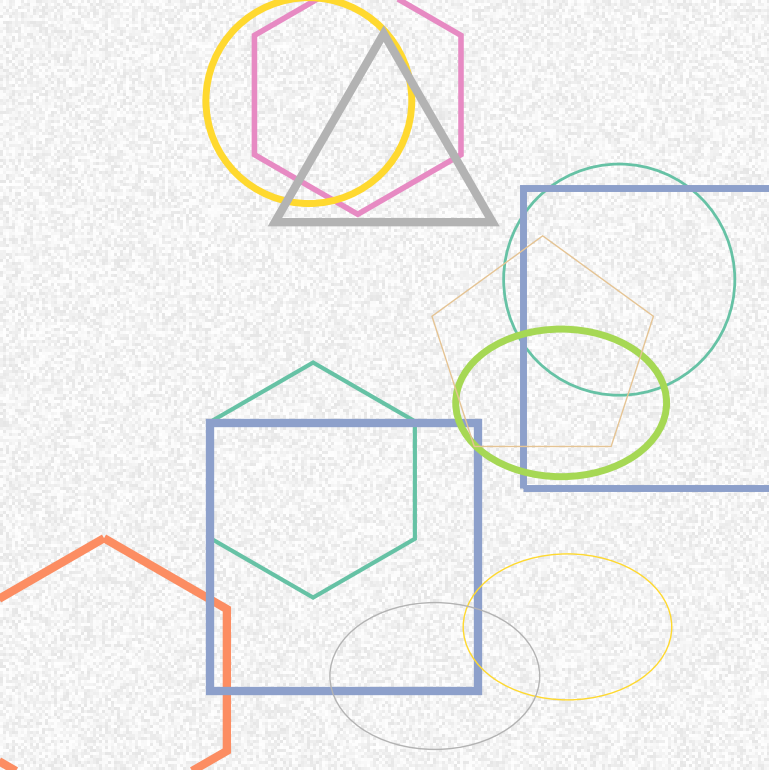[{"shape": "hexagon", "thickness": 1.5, "radius": 0.76, "center": [0.407, 0.377]}, {"shape": "circle", "thickness": 1, "radius": 0.75, "center": [0.804, 0.637]}, {"shape": "hexagon", "thickness": 3, "radius": 0.92, "center": [0.135, 0.117]}, {"shape": "square", "thickness": 2.5, "radius": 0.98, "center": [0.874, 0.561]}, {"shape": "square", "thickness": 3, "radius": 0.87, "center": [0.447, 0.277]}, {"shape": "hexagon", "thickness": 2, "radius": 0.77, "center": [0.465, 0.877]}, {"shape": "oval", "thickness": 2.5, "radius": 0.68, "center": [0.729, 0.477]}, {"shape": "oval", "thickness": 0.5, "radius": 0.68, "center": [0.737, 0.186]}, {"shape": "circle", "thickness": 2.5, "radius": 0.67, "center": [0.401, 0.869]}, {"shape": "pentagon", "thickness": 0.5, "radius": 0.76, "center": [0.705, 0.543]}, {"shape": "triangle", "thickness": 3, "radius": 0.82, "center": [0.498, 0.793]}, {"shape": "oval", "thickness": 0.5, "radius": 0.68, "center": [0.565, 0.122]}]